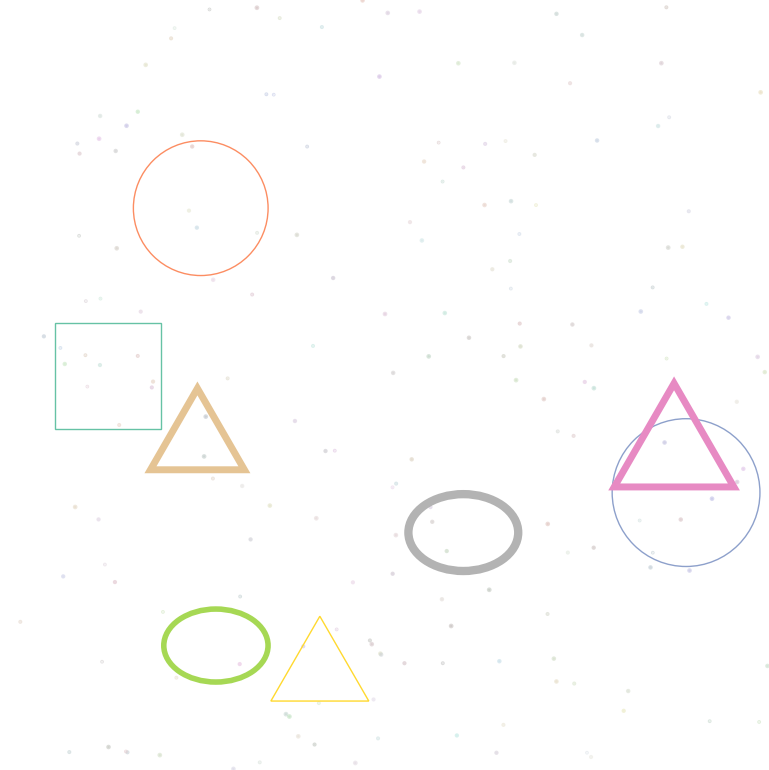[{"shape": "square", "thickness": 0.5, "radius": 0.34, "center": [0.14, 0.511]}, {"shape": "circle", "thickness": 0.5, "radius": 0.44, "center": [0.261, 0.73]}, {"shape": "circle", "thickness": 0.5, "radius": 0.48, "center": [0.891, 0.36]}, {"shape": "triangle", "thickness": 2.5, "radius": 0.45, "center": [0.875, 0.412]}, {"shape": "oval", "thickness": 2, "radius": 0.34, "center": [0.28, 0.162]}, {"shape": "triangle", "thickness": 0.5, "radius": 0.37, "center": [0.415, 0.126]}, {"shape": "triangle", "thickness": 2.5, "radius": 0.35, "center": [0.256, 0.425]}, {"shape": "oval", "thickness": 3, "radius": 0.36, "center": [0.602, 0.308]}]